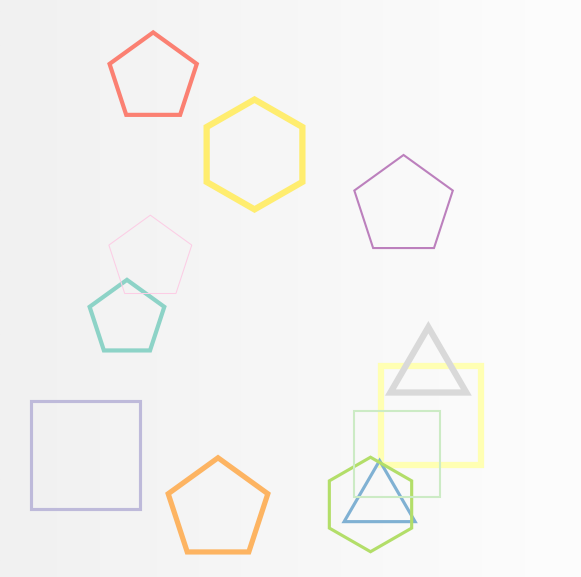[{"shape": "pentagon", "thickness": 2, "radius": 0.34, "center": [0.218, 0.447]}, {"shape": "square", "thickness": 3, "radius": 0.43, "center": [0.741, 0.28]}, {"shape": "square", "thickness": 1.5, "radius": 0.47, "center": [0.147, 0.212]}, {"shape": "pentagon", "thickness": 2, "radius": 0.39, "center": [0.264, 0.864]}, {"shape": "triangle", "thickness": 1.5, "radius": 0.35, "center": [0.653, 0.131]}, {"shape": "pentagon", "thickness": 2.5, "radius": 0.45, "center": [0.375, 0.116]}, {"shape": "hexagon", "thickness": 1.5, "radius": 0.41, "center": [0.637, 0.126]}, {"shape": "pentagon", "thickness": 0.5, "radius": 0.37, "center": [0.259, 0.552]}, {"shape": "triangle", "thickness": 3, "radius": 0.38, "center": [0.737, 0.357]}, {"shape": "pentagon", "thickness": 1, "radius": 0.45, "center": [0.694, 0.642]}, {"shape": "square", "thickness": 1, "radius": 0.37, "center": [0.683, 0.212]}, {"shape": "hexagon", "thickness": 3, "radius": 0.48, "center": [0.438, 0.732]}]